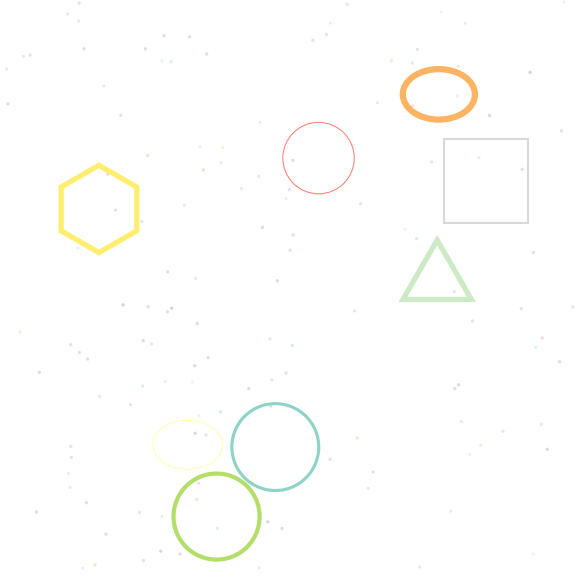[{"shape": "circle", "thickness": 1.5, "radius": 0.38, "center": [0.477, 0.225]}, {"shape": "oval", "thickness": 0.5, "radius": 0.3, "center": [0.325, 0.229]}, {"shape": "circle", "thickness": 0.5, "radius": 0.31, "center": [0.552, 0.725]}, {"shape": "oval", "thickness": 3, "radius": 0.31, "center": [0.76, 0.836]}, {"shape": "circle", "thickness": 2, "radius": 0.37, "center": [0.375, 0.105]}, {"shape": "square", "thickness": 1, "radius": 0.36, "center": [0.842, 0.686]}, {"shape": "triangle", "thickness": 2.5, "radius": 0.34, "center": [0.757, 0.515]}, {"shape": "hexagon", "thickness": 2.5, "radius": 0.38, "center": [0.171, 0.637]}]